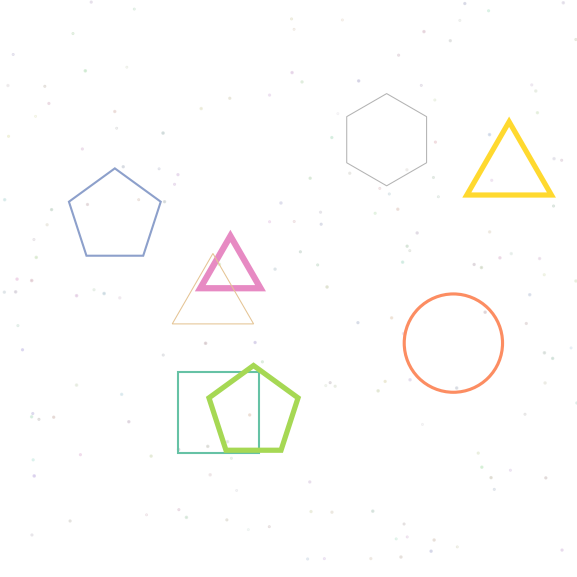[{"shape": "square", "thickness": 1, "radius": 0.35, "center": [0.378, 0.285]}, {"shape": "circle", "thickness": 1.5, "radius": 0.43, "center": [0.785, 0.405]}, {"shape": "pentagon", "thickness": 1, "radius": 0.42, "center": [0.199, 0.624]}, {"shape": "triangle", "thickness": 3, "radius": 0.3, "center": [0.399, 0.53]}, {"shape": "pentagon", "thickness": 2.5, "radius": 0.41, "center": [0.439, 0.285]}, {"shape": "triangle", "thickness": 2.5, "radius": 0.42, "center": [0.882, 0.704]}, {"shape": "triangle", "thickness": 0.5, "radius": 0.41, "center": [0.369, 0.479]}, {"shape": "hexagon", "thickness": 0.5, "radius": 0.4, "center": [0.67, 0.757]}]